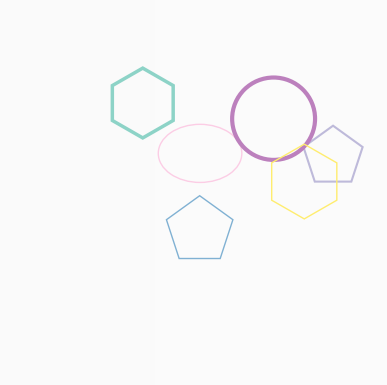[{"shape": "hexagon", "thickness": 2.5, "radius": 0.45, "center": [0.368, 0.732]}, {"shape": "pentagon", "thickness": 1.5, "radius": 0.4, "center": [0.859, 0.593]}, {"shape": "pentagon", "thickness": 1, "radius": 0.45, "center": [0.515, 0.401]}, {"shape": "oval", "thickness": 1, "radius": 0.54, "center": [0.516, 0.602]}, {"shape": "circle", "thickness": 3, "radius": 0.53, "center": [0.706, 0.692]}, {"shape": "hexagon", "thickness": 1, "radius": 0.49, "center": [0.785, 0.528]}]